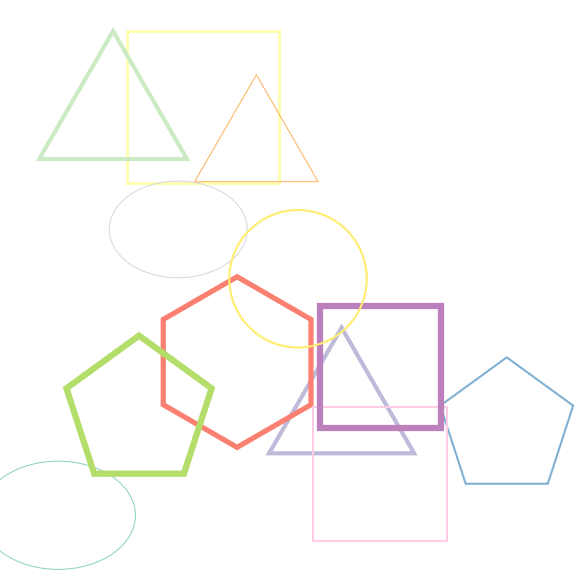[{"shape": "oval", "thickness": 0.5, "radius": 0.67, "center": [0.101, 0.107]}, {"shape": "square", "thickness": 1.5, "radius": 0.66, "center": [0.352, 0.814]}, {"shape": "triangle", "thickness": 2, "radius": 0.73, "center": [0.592, 0.287]}, {"shape": "hexagon", "thickness": 2.5, "radius": 0.74, "center": [0.411, 0.372]}, {"shape": "pentagon", "thickness": 1, "radius": 0.6, "center": [0.877, 0.259]}, {"shape": "triangle", "thickness": 0.5, "radius": 0.62, "center": [0.444, 0.746]}, {"shape": "pentagon", "thickness": 3, "radius": 0.66, "center": [0.241, 0.286]}, {"shape": "square", "thickness": 1, "radius": 0.58, "center": [0.658, 0.178]}, {"shape": "oval", "thickness": 0.5, "radius": 0.6, "center": [0.309, 0.602]}, {"shape": "square", "thickness": 3, "radius": 0.53, "center": [0.659, 0.363]}, {"shape": "triangle", "thickness": 2, "radius": 0.74, "center": [0.196, 0.798]}, {"shape": "circle", "thickness": 1, "radius": 0.6, "center": [0.516, 0.516]}]